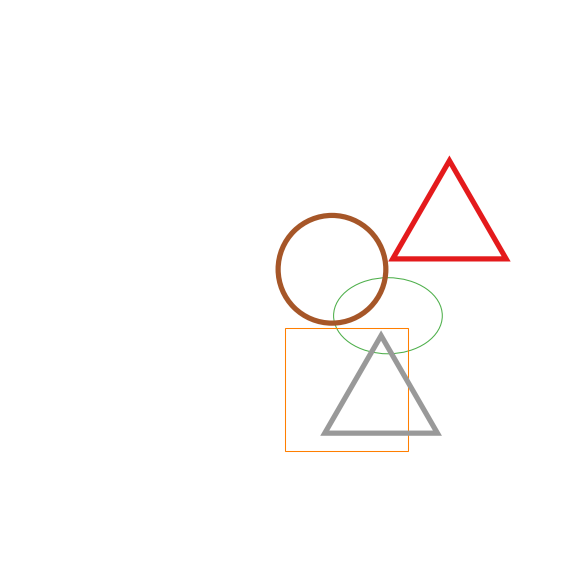[{"shape": "triangle", "thickness": 2.5, "radius": 0.57, "center": [0.778, 0.608]}, {"shape": "oval", "thickness": 0.5, "radius": 0.47, "center": [0.672, 0.452]}, {"shape": "square", "thickness": 0.5, "radius": 0.53, "center": [0.6, 0.325]}, {"shape": "circle", "thickness": 2.5, "radius": 0.47, "center": [0.575, 0.533]}, {"shape": "triangle", "thickness": 2.5, "radius": 0.56, "center": [0.66, 0.305]}]